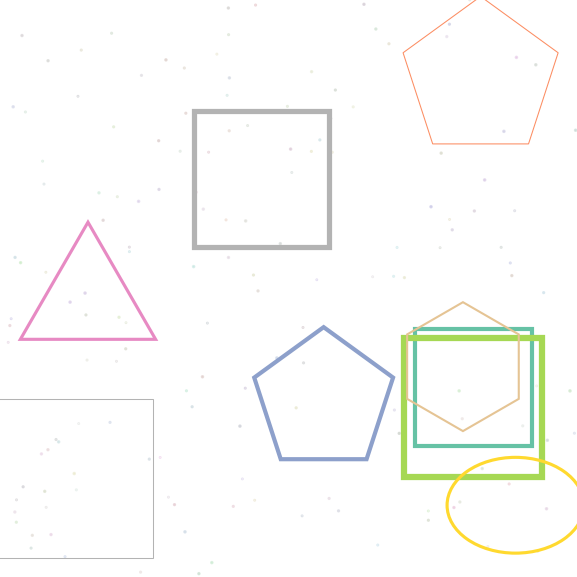[{"shape": "square", "thickness": 2, "radius": 0.51, "center": [0.821, 0.329]}, {"shape": "pentagon", "thickness": 0.5, "radius": 0.71, "center": [0.832, 0.864]}, {"shape": "pentagon", "thickness": 2, "radius": 0.63, "center": [0.56, 0.306]}, {"shape": "triangle", "thickness": 1.5, "radius": 0.68, "center": [0.152, 0.479]}, {"shape": "square", "thickness": 3, "radius": 0.6, "center": [0.819, 0.294]}, {"shape": "oval", "thickness": 1.5, "radius": 0.59, "center": [0.893, 0.124]}, {"shape": "hexagon", "thickness": 1, "radius": 0.56, "center": [0.802, 0.364]}, {"shape": "square", "thickness": 0.5, "radius": 0.69, "center": [0.126, 0.17]}, {"shape": "square", "thickness": 2.5, "radius": 0.59, "center": [0.453, 0.689]}]